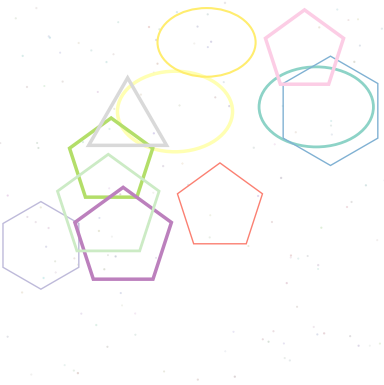[{"shape": "oval", "thickness": 2, "radius": 0.74, "center": [0.821, 0.722]}, {"shape": "oval", "thickness": 2.5, "radius": 0.75, "center": [0.455, 0.71]}, {"shape": "hexagon", "thickness": 1, "radius": 0.57, "center": [0.106, 0.363]}, {"shape": "pentagon", "thickness": 1, "radius": 0.58, "center": [0.571, 0.461]}, {"shape": "hexagon", "thickness": 1, "radius": 0.71, "center": [0.858, 0.712]}, {"shape": "pentagon", "thickness": 2.5, "radius": 0.57, "center": [0.289, 0.58]}, {"shape": "pentagon", "thickness": 2.5, "radius": 0.53, "center": [0.791, 0.868]}, {"shape": "triangle", "thickness": 2.5, "radius": 0.58, "center": [0.332, 0.681]}, {"shape": "pentagon", "thickness": 2.5, "radius": 0.66, "center": [0.32, 0.382]}, {"shape": "pentagon", "thickness": 2, "radius": 0.69, "center": [0.281, 0.461]}, {"shape": "oval", "thickness": 1.5, "radius": 0.64, "center": [0.537, 0.89]}]